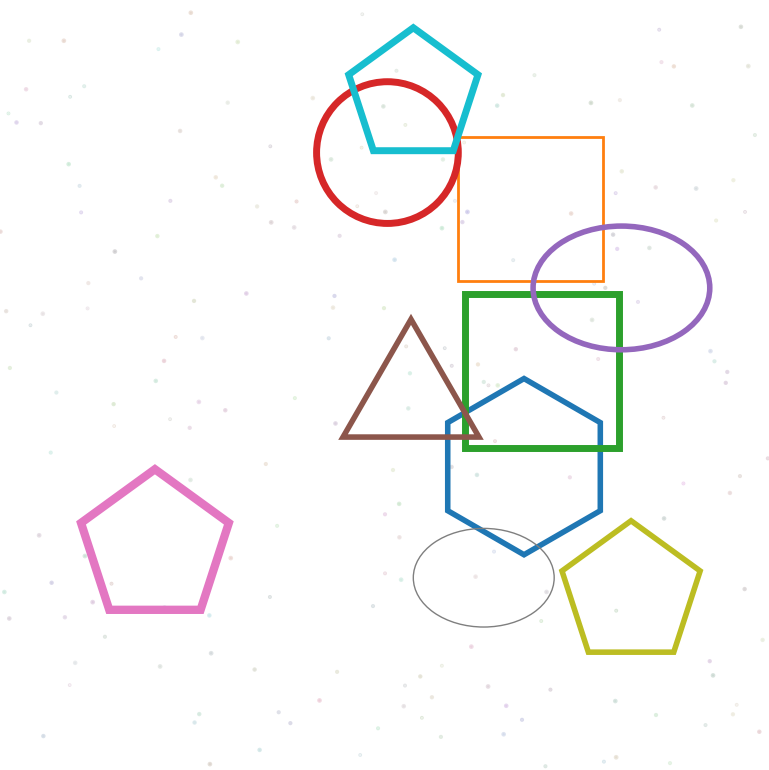[{"shape": "hexagon", "thickness": 2, "radius": 0.57, "center": [0.681, 0.394]}, {"shape": "square", "thickness": 1, "radius": 0.47, "center": [0.689, 0.729]}, {"shape": "square", "thickness": 2.5, "radius": 0.5, "center": [0.704, 0.519]}, {"shape": "circle", "thickness": 2.5, "radius": 0.46, "center": [0.503, 0.802]}, {"shape": "oval", "thickness": 2, "radius": 0.57, "center": [0.807, 0.626]}, {"shape": "triangle", "thickness": 2, "radius": 0.51, "center": [0.534, 0.483]}, {"shape": "pentagon", "thickness": 3, "radius": 0.5, "center": [0.201, 0.29]}, {"shape": "oval", "thickness": 0.5, "radius": 0.46, "center": [0.628, 0.25]}, {"shape": "pentagon", "thickness": 2, "radius": 0.47, "center": [0.82, 0.229]}, {"shape": "pentagon", "thickness": 2.5, "radius": 0.44, "center": [0.537, 0.876]}]